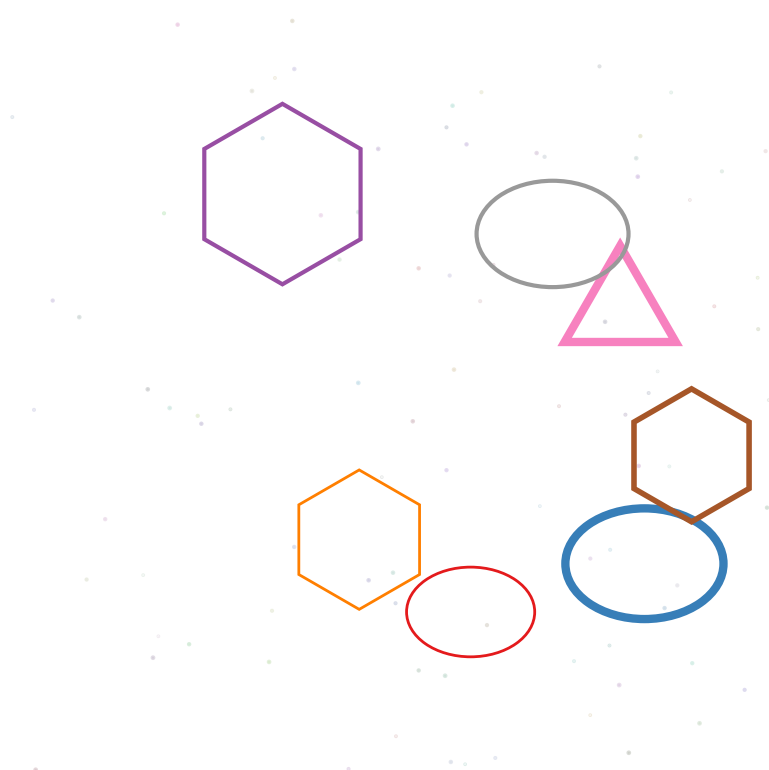[{"shape": "oval", "thickness": 1, "radius": 0.42, "center": [0.611, 0.205]}, {"shape": "oval", "thickness": 3, "radius": 0.51, "center": [0.837, 0.268]}, {"shape": "hexagon", "thickness": 1.5, "radius": 0.59, "center": [0.367, 0.748]}, {"shape": "hexagon", "thickness": 1, "radius": 0.45, "center": [0.466, 0.299]}, {"shape": "hexagon", "thickness": 2, "radius": 0.43, "center": [0.898, 0.409]}, {"shape": "triangle", "thickness": 3, "radius": 0.42, "center": [0.805, 0.597]}, {"shape": "oval", "thickness": 1.5, "radius": 0.49, "center": [0.718, 0.696]}]